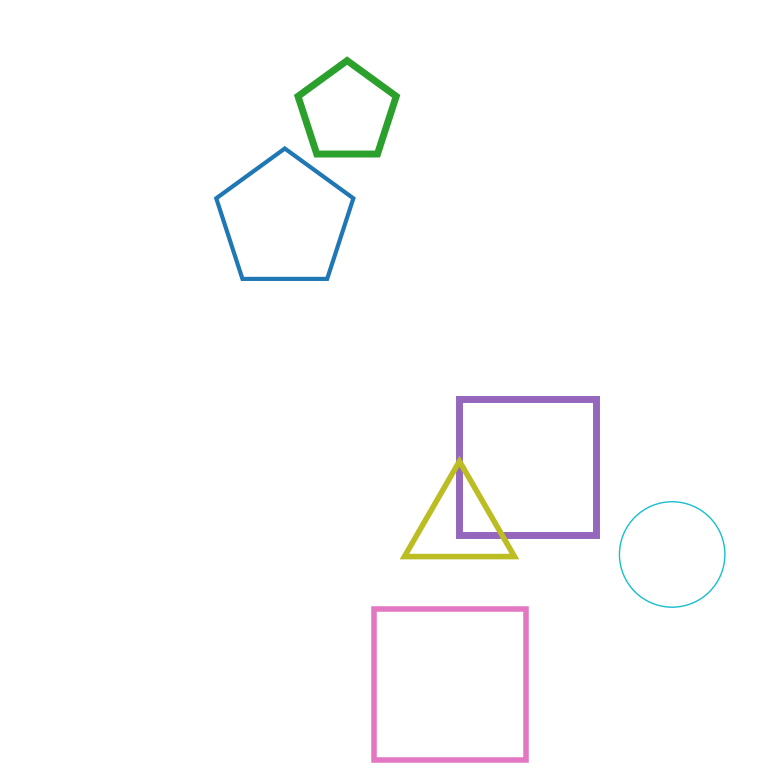[{"shape": "pentagon", "thickness": 1.5, "radius": 0.47, "center": [0.37, 0.714]}, {"shape": "pentagon", "thickness": 2.5, "radius": 0.34, "center": [0.451, 0.854]}, {"shape": "square", "thickness": 2.5, "radius": 0.44, "center": [0.685, 0.394]}, {"shape": "square", "thickness": 2, "radius": 0.49, "center": [0.584, 0.111]}, {"shape": "triangle", "thickness": 2, "radius": 0.41, "center": [0.597, 0.318]}, {"shape": "circle", "thickness": 0.5, "radius": 0.34, "center": [0.873, 0.28]}]